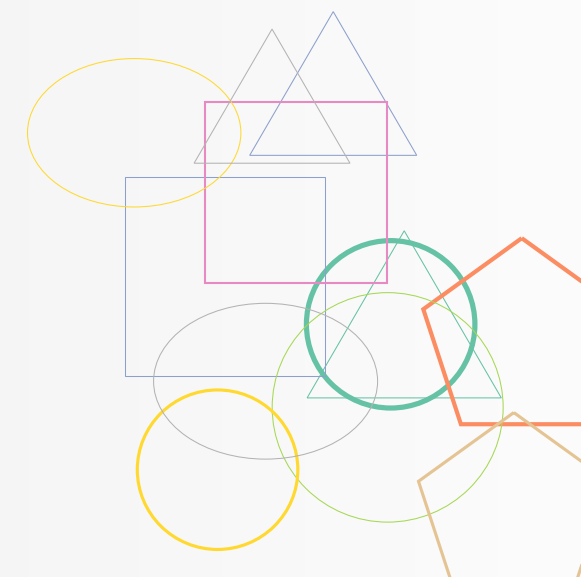[{"shape": "triangle", "thickness": 0.5, "radius": 0.96, "center": [0.695, 0.407]}, {"shape": "circle", "thickness": 2.5, "radius": 0.72, "center": [0.672, 0.438]}, {"shape": "pentagon", "thickness": 2, "radius": 0.89, "center": [0.898, 0.409]}, {"shape": "square", "thickness": 0.5, "radius": 0.86, "center": [0.387, 0.52]}, {"shape": "triangle", "thickness": 0.5, "radius": 0.83, "center": [0.573, 0.813]}, {"shape": "square", "thickness": 1, "radius": 0.78, "center": [0.51, 0.666]}, {"shape": "circle", "thickness": 0.5, "radius": 0.99, "center": [0.667, 0.294]}, {"shape": "circle", "thickness": 1.5, "radius": 0.69, "center": [0.374, 0.186]}, {"shape": "oval", "thickness": 0.5, "radius": 0.92, "center": [0.231, 0.769]}, {"shape": "pentagon", "thickness": 1.5, "radius": 0.86, "center": [0.884, 0.112]}, {"shape": "oval", "thickness": 0.5, "radius": 0.96, "center": [0.457, 0.339]}, {"shape": "triangle", "thickness": 0.5, "radius": 0.77, "center": [0.468, 0.794]}]